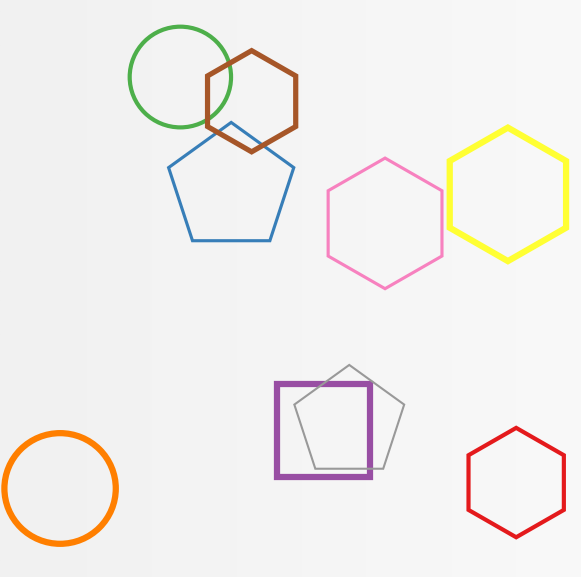[{"shape": "hexagon", "thickness": 2, "radius": 0.47, "center": [0.888, 0.164]}, {"shape": "pentagon", "thickness": 1.5, "radius": 0.57, "center": [0.398, 0.674]}, {"shape": "circle", "thickness": 2, "radius": 0.44, "center": [0.31, 0.866]}, {"shape": "square", "thickness": 3, "radius": 0.4, "center": [0.557, 0.253]}, {"shape": "circle", "thickness": 3, "radius": 0.48, "center": [0.103, 0.153]}, {"shape": "hexagon", "thickness": 3, "radius": 0.58, "center": [0.874, 0.663]}, {"shape": "hexagon", "thickness": 2.5, "radius": 0.44, "center": [0.433, 0.824]}, {"shape": "hexagon", "thickness": 1.5, "radius": 0.57, "center": [0.662, 0.612]}, {"shape": "pentagon", "thickness": 1, "radius": 0.5, "center": [0.601, 0.268]}]